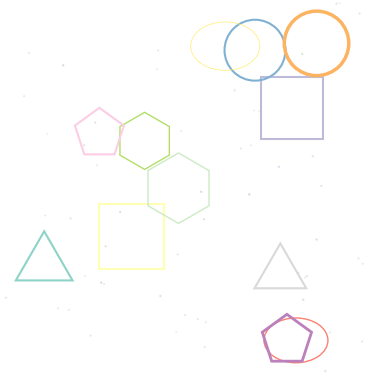[{"shape": "triangle", "thickness": 1.5, "radius": 0.43, "center": [0.115, 0.314]}, {"shape": "square", "thickness": 1.5, "radius": 0.42, "center": [0.342, 0.386]}, {"shape": "square", "thickness": 1.5, "radius": 0.4, "center": [0.758, 0.719]}, {"shape": "oval", "thickness": 1, "radius": 0.42, "center": [0.769, 0.116]}, {"shape": "circle", "thickness": 1.5, "radius": 0.4, "center": [0.662, 0.87]}, {"shape": "circle", "thickness": 2.5, "radius": 0.42, "center": [0.822, 0.887]}, {"shape": "hexagon", "thickness": 1, "radius": 0.37, "center": [0.376, 0.634]}, {"shape": "pentagon", "thickness": 1.5, "radius": 0.33, "center": [0.258, 0.653]}, {"shape": "triangle", "thickness": 1.5, "radius": 0.39, "center": [0.728, 0.29]}, {"shape": "pentagon", "thickness": 2, "radius": 0.34, "center": [0.745, 0.116]}, {"shape": "hexagon", "thickness": 1, "radius": 0.46, "center": [0.464, 0.511]}, {"shape": "oval", "thickness": 0.5, "radius": 0.45, "center": [0.585, 0.88]}]